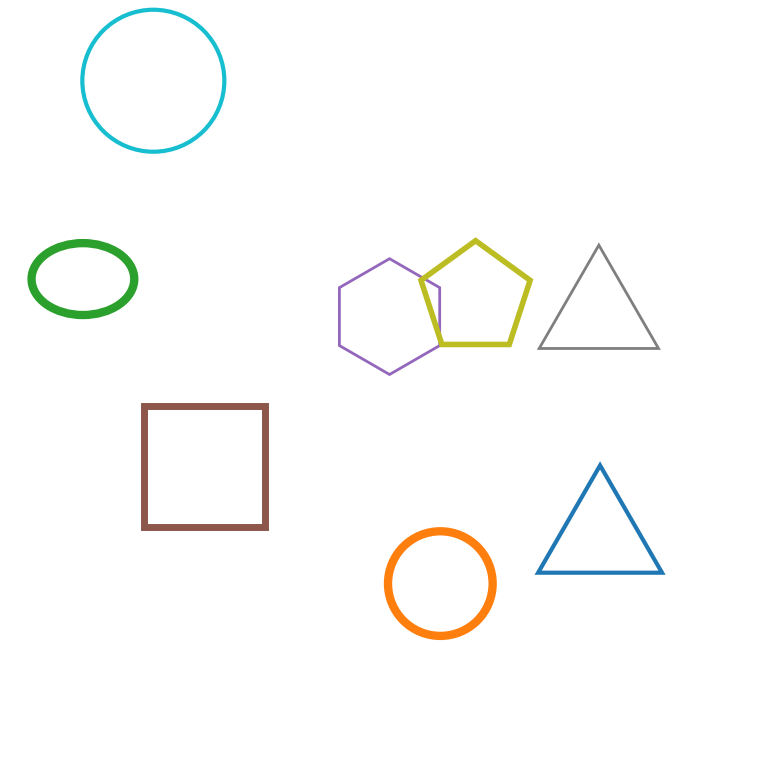[{"shape": "triangle", "thickness": 1.5, "radius": 0.46, "center": [0.779, 0.303]}, {"shape": "circle", "thickness": 3, "radius": 0.34, "center": [0.572, 0.242]}, {"shape": "oval", "thickness": 3, "radius": 0.33, "center": [0.108, 0.638]}, {"shape": "hexagon", "thickness": 1, "radius": 0.38, "center": [0.506, 0.589]}, {"shape": "square", "thickness": 2.5, "radius": 0.39, "center": [0.265, 0.394]}, {"shape": "triangle", "thickness": 1, "radius": 0.45, "center": [0.778, 0.592]}, {"shape": "pentagon", "thickness": 2, "radius": 0.37, "center": [0.618, 0.613]}, {"shape": "circle", "thickness": 1.5, "radius": 0.46, "center": [0.199, 0.895]}]